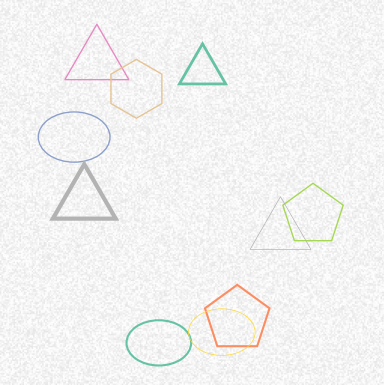[{"shape": "oval", "thickness": 1.5, "radius": 0.42, "center": [0.413, 0.109]}, {"shape": "triangle", "thickness": 2, "radius": 0.35, "center": [0.526, 0.817]}, {"shape": "pentagon", "thickness": 1.5, "radius": 0.44, "center": [0.616, 0.172]}, {"shape": "oval", "thickness": 1, "radius": 0.47, "center": [0.193, 0.644]}, {"shape": "triangle", "thickness": 1, "radius": 0.48, "center": [0.252, 0.841]}, {"shape": "pentagon", "thickness": 1, "radius": 0.41, "center": [0.813, 0.442]}, {"shape": "oval", "thickness": 0.5, "radius": 0.43, "center": [0.576, 0.137]}, {"shape": "hexagon", "thickness": 1, "radius": 0.38, "center": [0.354, 0.769]}, {"shape": "triangle", "thickness": 3, "radius": 0.47, "center": [0.219, 0.479]}, {"shape": "triangle", "thickness": 0.5, "radius": 0.46, "center": [0.729, 0.398]}]